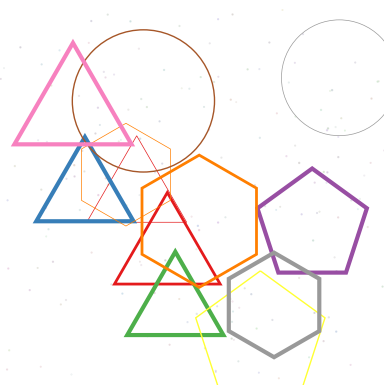[{"shape": "triangle", "thickness": 0.5, "radius": 0.75, "center": [0.355, 0.498]}, {"shape": "triangle", "thickness": 2, "radius": 0.79, "center": [0.435, 0.341]}, {"shape": "triangle", "thickness": 3, "radius": 0.73, "center": [0.221, 0.498]}, {"shape": "triangle", "thickness": 3, "radius": 0.72, "center": [0.455, 0.202]}, {"shape": "pentagon", "thickness": 3, "radius": 0.75, "center": [0.811, 0.413]}, {"shape": "hexagon", "thickness": 0.5, "radius": 0.67, "center": [0.327, 0.546]}, {"shape": "hexagon", "thickness": 2, "radius": 0.86, "center": [0.518, 0.425]}, {"shape": "pentagon", "thickness": 1, "radius": 0.88, "center": [0.676, 0.12]}, {"shape": "circle", "thickness": 1, "radius": 0.92, "center": [0.373, 0.738]}, {"shape": "triangle", "thickness": 3, "radius": 0.88, "center": [0.19, 0.713]}, {"shape": "circle", "thickness": 0.5, "radius": 0.75, "center": [0.881, 0.798]}, {"shape": "hexagon", "thickness": 3, "radius": 0.68, "center": [0.712, 0.208]}]